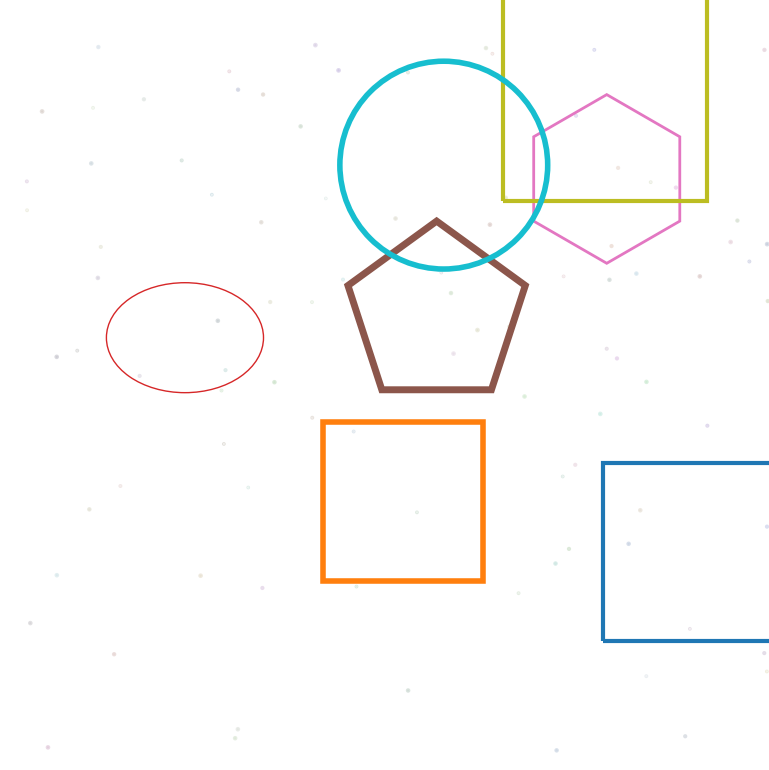[{"shape": "square", "thickness": 1.5, "radius": 0.58, "center": [0.899, 0.283]}, {"shape": "square", "thickness": 2, "radius": 0.52, "center": [0.523, 0.349]}, {"shape": "oval", "thickness": 0.5, "radius": 0.51, "center": [0.24, 0.561]}, {"shape": "pentagon", "thickness": 2.5, "radius": 0.61, "center": [0.567, 0.592]}, {"shape": "hexagon", "thickness": 1, "radius": 0.55, "center": [0.788, 0.768]}, {"shape": "square", "thickness": 1.5, "radius": 0.66, "center": [0.786, 0.871]}, {"shape": "circle", "thickness": 2, "radius": 0.67, "center": [0.576, 0.786]}]